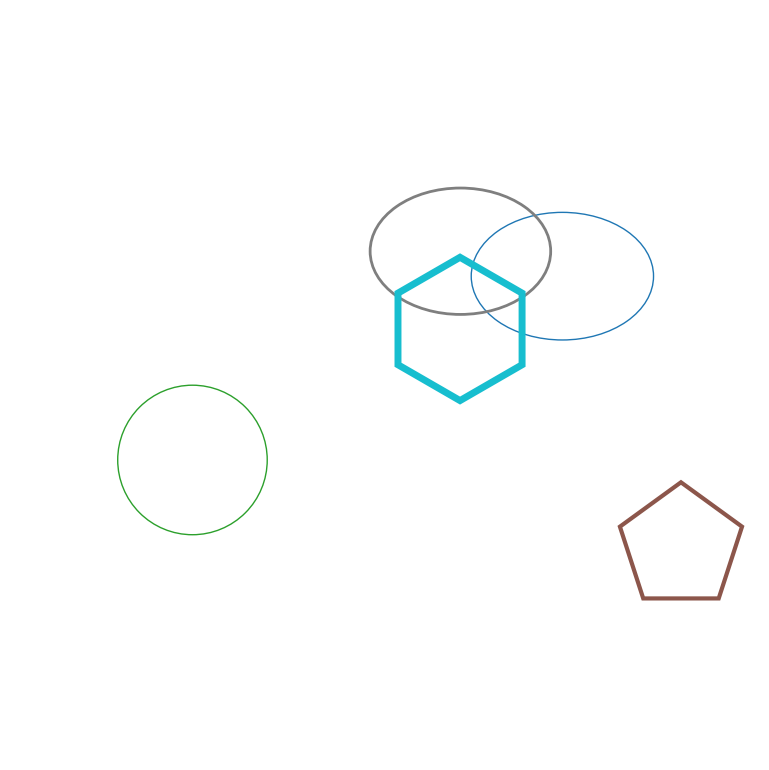[{"shape": "oval", "thickness": 0.5, "radius": 0.59, "center": [0.73, 0.641]}, {"shape": "circle", "thickness": 0.5, "radius": 0.49, "center": [0.25, 0.403]}, {"shape": "pentagon", "thickness": 1.5, "radius": 0.42, "center": [0.884, 0.29]}, {"shape": "oval", "thickness": 1, "radius": 0.59, "center": [0.598, 0.674]}, {"shape": "hexagon", "thickness": 2.5, "radius": 0.47, "center": [0.597, 0.573]}]